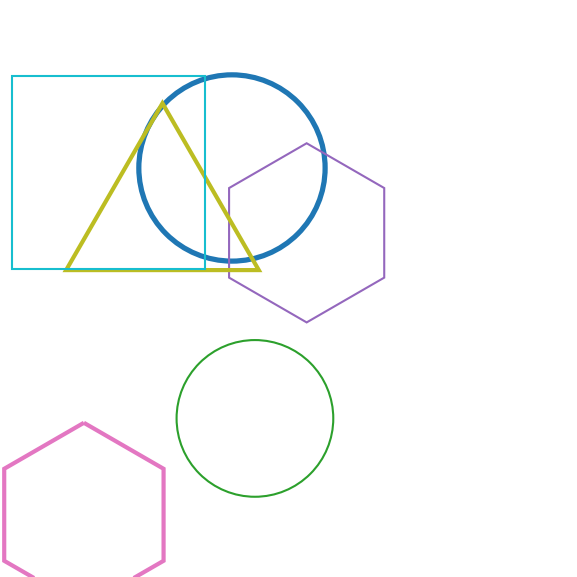[{"shape": "circle", "thickness": 2.5, "radius": 0.81, "center": [0.402, 0.708]}, {"shape": "circle", "thickness": 1, "radius": 0.68, "center": [0.441, 0.275]}, {"shape": "hexagon", "thickness": 1, "radius": 0.78, "center": [0.531, 0.596]}, {"shape": "hexagon", "thickness": 2, "radius": 0.8, "center": [0.145, 0.108]}, {"shape": "triangle", "thickness": 2, "radius": 0.96, "center": [0.281, 0.628]}, {"shape": "square", "thickness": 1, "radius": 0.84, "center": [0.188, 0.701]}]